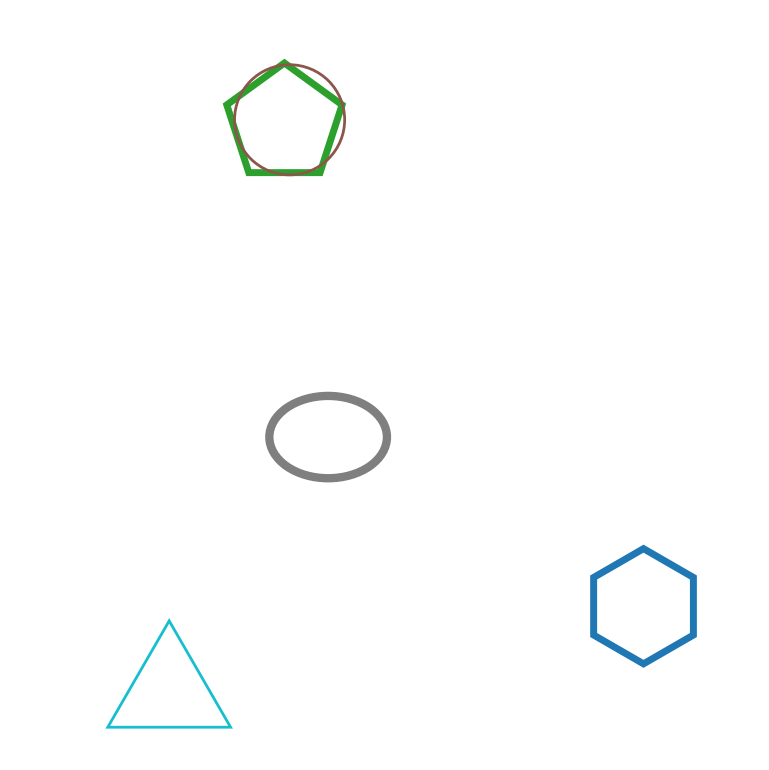[{"shape": "hexagon", "thickness": 2.5, "radius": 0.37, "center": [0.836, 0.213]}, {"shape": "pentagon", "thickness": 2.5, "radius": 0.39, "center": [0.369, 0.839]}, {"shape": "circle", "thickness": 1, "radius": 0.36, "center": [0.376, 0.844]}, {"shape": "oval", "thickness": 3, "radius": 0.38, "center": [0.426, 0.432]}, {"shape": "triangle", "thickness": 1, "radius": 0.46, "center": [0.22, 0.102]}]